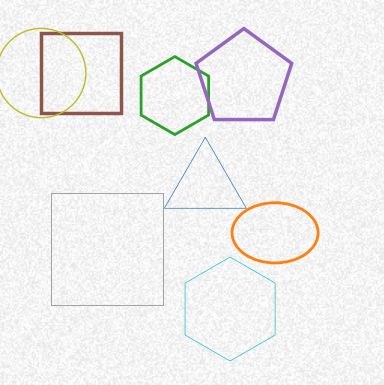[{"shape": "triangle", "thickness": 0.5, "radius": 0.61, "center": [0.533, 0.521]}, {"shape": "oval", "thickness": 2, "radius": 0.56, "center": [0.714, 0.395]}, {"shape": "hexagon", "thickness": 2, "radius": 0.51, "center": [0.454, 0.752]}, {"shape": "pentagon", "thickness": 2.5, "radius": 0.65, "center": [0.633, 0.795]}, {"shape": "square", "thickness": 2.5, "radius": 0.52, "center": [0.211, 0.811]}, {"shape": "square", "thickness": 0.5, "radius": 0.73, "center": [0.277, 0.353]}, {"shape": "circle", "thickness": 1, "radius": 0.58, "center": [0.107, 0.81]}, {"shape": "hexagon", "thickness": 0.5, "radius": 0.68, "center": [0.598, 0.197]}]